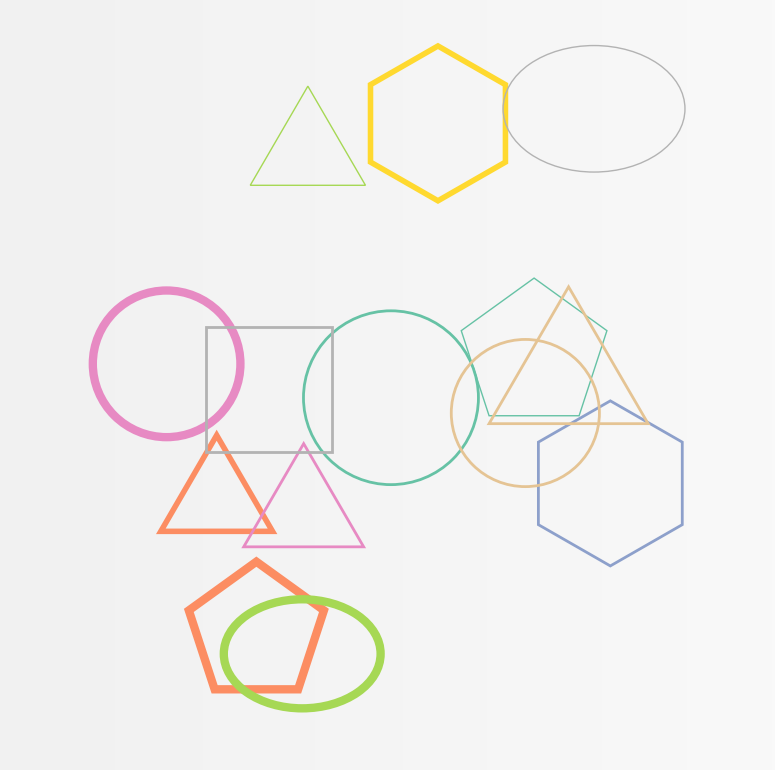[{"shape": "pentagon", "thickness": 0.5, "radius": 0.49, "center": [0.689, 0.54]}, {"shape": "circle", "thickness": 1, "radius": 0.56, "center": [0.504, 0.483]}, {"shape": "triangle", "thickness": 2, "radius": 0.42, "center": [0.28, 0.352]}, {"shape": "pentagon", "thickness": 3, "radius": 0.46, "center": [0.331, 0.179]}, {"shape": "hexagon", "thickness": 1, "radius": 0.54, "center": [0.788, 0.372]}, {"shape": "triangle", "thickness": 1, "radius": 0.45, "center": [0.392, 0.334]}, {"shape": "circle", "thickness": 3, "radius": 0.48, "center": [0.215, 0.527]}, {"shape": "oval", "thickness": 3, "radius": 0.51, "center": [0.39, 0.151]}, {"shape": "triangle", "thickness": 0.5, "radius": 0.43, "center": [0.397, 0.802]}, {"shape": "hexagon", "thickness": 2, "radius": 0.5, "center": [0.565, 0.84]}, {"shape": "circle", "thickness": 1, "radius": 0.48, "center": [0.678, 0.464]}, {"shape": "triangle", "thickness": 1, "radius": 0.59, "center": [0.734, 0.509]}, {"shape": "square", "thickness": 1, "radius": 0.41, "center": [0.347, 0.494]}, {"shape": "oval", "thickness": 0.5, "radius": 0.59, "center": [0.766, 0.859]}]